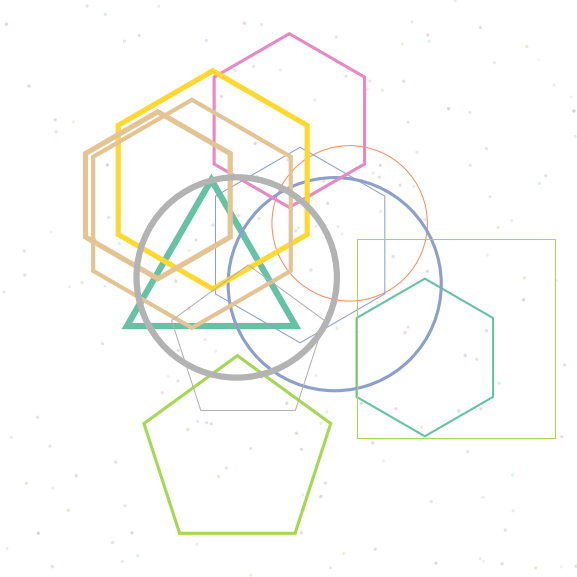[{"shape": "triangle", "thickness": 3, "radius": 0.84, "center": [0.366, 0.519]}, {"shape": "hexagon", "thickness": 1, "radius": 0.68, "center": [0.736, 0.38]}, {"shape": "circle", "thickness": 0.5, "radius": 0.67, "center": [0.605, 0.612]}, {"shape": "hexagon", "thickness": 0.5, "radius": 0.85, "center": [0.52, 0.575]}, {"shape": "circle", "thickness": 1.5, "radius": 0.92, "center": [0.58, 0.507]}, {"shape": "hexagon", "thickness": 1.5, "radius": 0.75, "center": [0.501, 0.79]}, {"shape": "pentagon", "thickness": 1.5, "radius": 0.85, "center": [0.411, 0.213]}, {"shape": "square", "thickness": 0.5, "radius": 0.86, "center": [0.79, 0.413]}, {"shape": "hexagon", "thickness": 2.5, "radius": 0.94, "center": [0.368, 0.688]}, {"shape": "hexagon", "thickness": 2, "radius": 0.99, "center": [0.332, 0.629]}, {"shape": "hexagon", "thickness": 2.5, "radius": 0.72, "center": [0.273, 0.661]}, {"shape": "circle", "thickness": 3, "radius": 0.87, "center": [0.41, 0.519]}, {"shape": "pentagon", "thickness": 0.5, "radius": 0.7, "center": [0.43, 0.401]}]